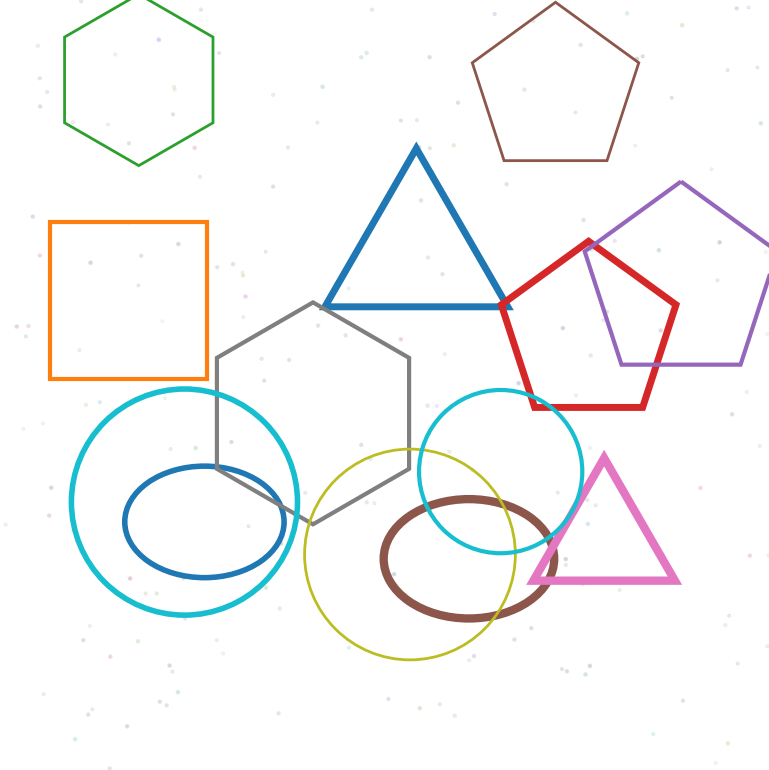[{"shape": "triangle", "thickness": 2.5, "radius": 0.69, "center": [0.541, 0.67]}, {"shape": "oval", "thickness": 2, "radius": 0.52, "center": [0.265, 0.322]}, {"shape": "square", "thickness": 1.5, "radius": 0.51, "center": [0.167, 0.61]}, {"shape": "hexagon", "thickness": 1, "radius": 0.56, "center": [0.18, 0.896]}, {"shape": "pentagon", "thickness": 2.5, "radius": 0.6, "center": [0.764, 0.567]}, {"shape": "pentagon", "thickness": 1.5, "radius": 0.66, "center": [0.884, 0.633]}, {"shape": "pentagon", "thickness": 1, "radius": 0.57, "center": [0.721, 0.883]}, {"shape": "oval", "thickness": 3, "radius": 0.55, "center": [0.609, 0.274]}, {"shape": "triangle", "thickness": 3, "radius": 0.53, "center": [0.785, 0.299]}, {"shape": "hexagon", "thickness": 1.5, "radius": 0.72, "center": [0.406, 0.463]}, {"shape": "circle", "thickness": 1, "radius": 0.68, "center": [0.532, 0.28]}, {"shape": "circle", "thickness": 2, "radius": 0.73, "center": [0.24, 0.348]}, {"shape": "circle", "thickness": 1.5, "radius": 0.53, "center": [0.65, 0.388]}]